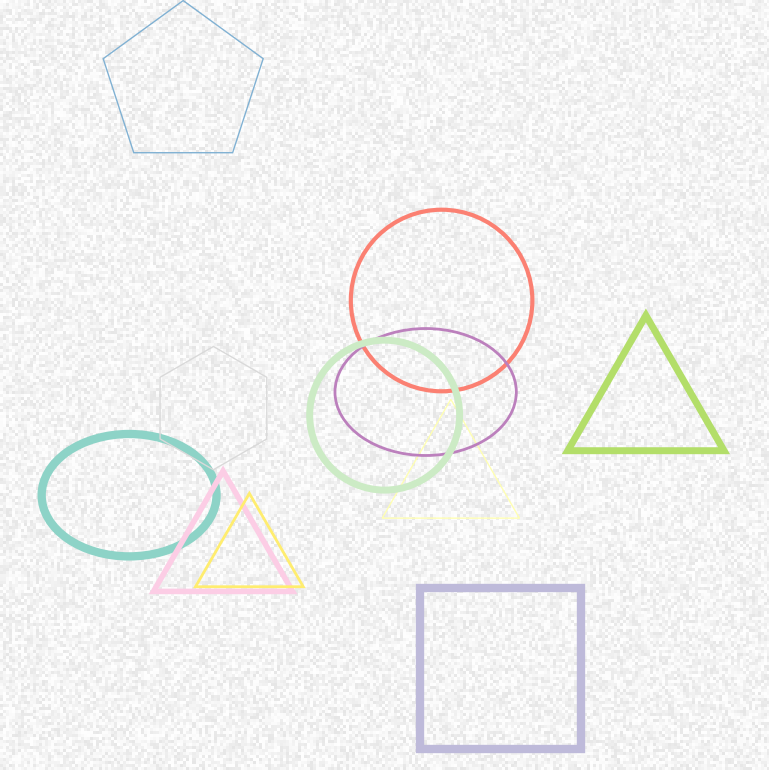[{"shape": "oval", "thickness": 3, "radius": 0.57, "center": [0.168, 0.357]}, {"shape": "triangle", "thickness": 0.5, "radius": 0.51, "center": [0.585, 0.379]}, {"shape": "square", "thickness": 3, "radius": 0.52, "center": [0.65, 0.131]}, {"shape": "circle", "thickness": 1.5, "radius": 0.59, "center": [0.574, 0.61]}, {"shape": "pentagon", "thickness": 0.5, "radius": 0.55, "center": [0.238, 0.89]}, {"shape": "triangle", "thickness": 2.5, "radius": 0.59, "center": [0.839, 0.473]}, {"shape": "triangle", "thickness": 2, "radius": 0.52, "center": [0.29, 0.284]}, {"shape": "hexagon", "thickness": 0.5, "radius": 0.4, "center": [0.277, 0.47]}, {"shape": "oval", "thickness": 1, "radius": 0.59, "center": [0.553, 0.491]}, {"shape": "circle", "thickness": 2.5, "radius": 0.49, "center": [0.5, 0.461]}, {"shape": "triangle", "thickness": 1, "radius": 0.4, "center": [0.324, 0.278]}]